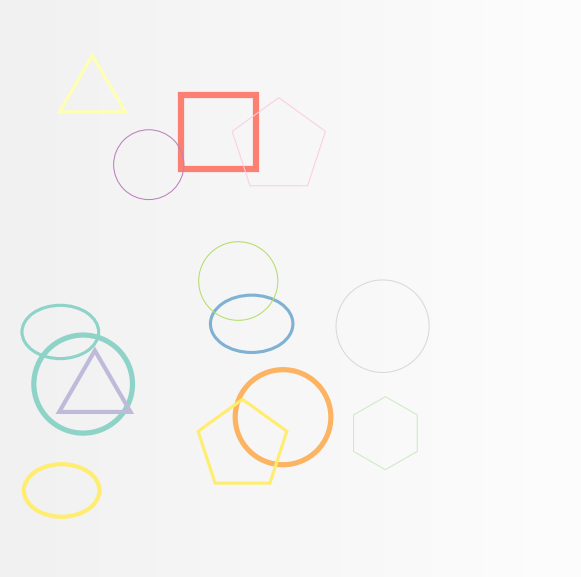[{"shape": "oval", "thickness": 1.5, "radius": 0.33, "center": [0.104, 0.424]}, {"shape": "circle", "thickness": 2.5, "radius": 0.42, "center": [0.143, 0.334]}, {"shape": "triangle", "thickness": 1.5, "radius": 0.33, "center": [0.159, 0.838]}, {"shape": "triangle", "thickness": 2, "radius": 0.35, "center": [0.163, 0.321]}, {"shape": "square", "thickness": 3, "radius": 0.32, "center": [0.377, 0.771]}, {"shape": "oval", "thickness": 1.5, "radius": 0.35, "center": [0.433, 0.438]}, {"shape": "circle", "thickness": 2.5, "radius": 0.41, "center": [0.487, 0.277]}, {"shape": "circle", "thickness": 0.5, "radius": 0.34, "center": [0.41, 0.513]}, {"shape": "pentagon", "thickness": 0.5, "radius": 0.42, "center": [0.48, 0.746]}, {"shape": "circle", "thickness": 0.5, "radius": 0.4, "center": [0.658, 0.434]}, {"shape": "circle", "thickness": 0.5, "radius": 0.3, "center": [0.256, 0.714]}, {"shape": "hexagon", "thickness": 0.5, "radius": 0.32, "center": [0.663, 0.249]}, {"shape": "pentagon", "thickness": 1.5, "radius": 0.4, "center": [0.417, 0.228]}, {"shape": "oval", "thickness": 2, "radius": 0.33, "center": [0.106, 0.15]}]